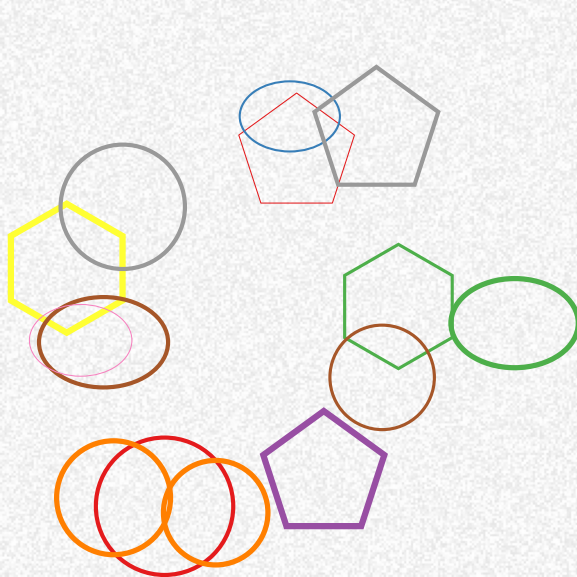[{"shape": "circle", "thickness": 2, "radius": 0.59, "center": [0.285, 0.122]}, {"shape": "pentagon", "thickness": 0.5, "radius": 0.53, "center": [0.514, 0.733]}, {"shape": "oval", "thickness": 1, "radius": 0.43, "center": [0.502, 0.798]}, {"shape": "hexagon", "thickness": 1.5, "radius": 0.54, "center": [0.69, 0.468]}, {"shape": "oval", "thickness": 2.5, "radius": 0.55, "center": [0.891, 0.44]}, {"shape": "pentagon", "thickness": 3, "radius": 0.55, "center": [0.561, 0.177]}, {"shape": "circle", "thickness": 2.5, "radius": 0.45, "center": [0.373, 0.111]}, {"shape": "circle", "thickness": 2.5, "radius": 0.49, "center": [0.197, 0.137]}, {"shape": "hexagon", "thickness": 3, "radius": 0.56, "center": [0.116, 0.535]}, {"shape": "oval", "thickness": 2, "radius": 0.56, "center": [0.179, 0.406]}, {"shape": "circle", "thickness": 1.5, "radius": 0.45, "center": [0.662, 0.346]}, {"shape": "oval", "thickness": 0.5, "radius": 0.44, "center": [0.14, 0.41]}, {"shape": "pentagon", "thickness": 2, "radius": 0.56, "center": [0.652, 0.77]}, {"shape": "circle", "thickness": 2, "radius": 0.54, "center": [0.213, 0.641]}]